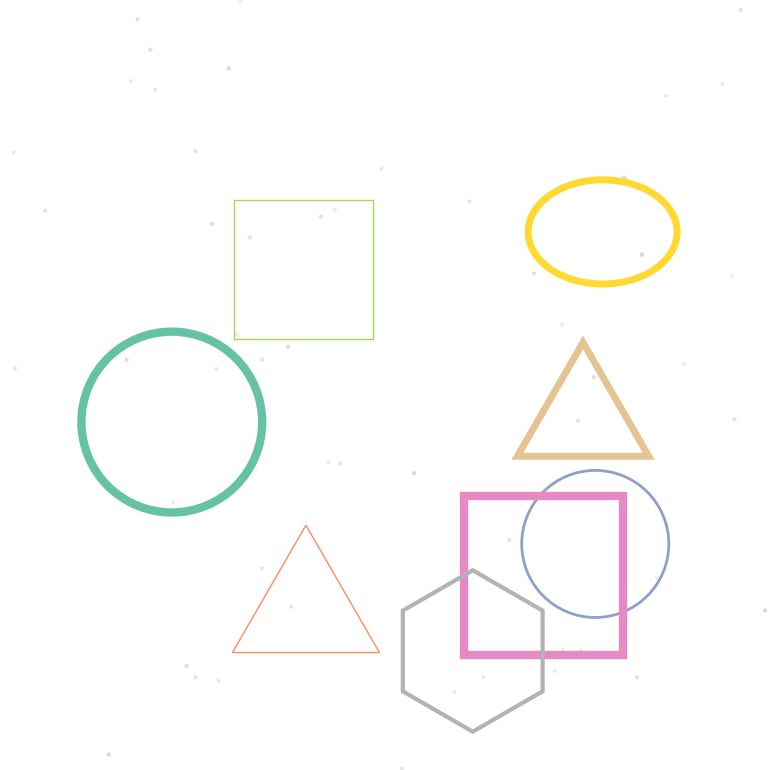[{"shape": "circle", "thickness": 3, "radius": 0.59, "center": [0.223, 0.452]}, {"shape": "triangle", "thickness": 0.5, "radius": 0.55, "center": [0.397, 0.208]}, {"shape": "circle", "thickness": 1, "radius": 0.48, "center": [0.773, 0.294]}, {"shape": "square", "thickness": 3, "radius": 0.52, "center": [0.705, 0.252]}, {"shape": "square", "thickness": 0.5, "radius": 0.45, "center": [0.394, 0.65]}, {"shape": "oval", "thickness": 2.5, "radius": 0.48, "center": [0.783, 0.699]}, {"shape": "triangle", "thickness": 2.5, "radius": 0.49, "center": [0.757, 0.457]}, {"shape": "hexagon", "thickness": 1.5, "radius": 0.52, "center": [0.614, 0.155]}]